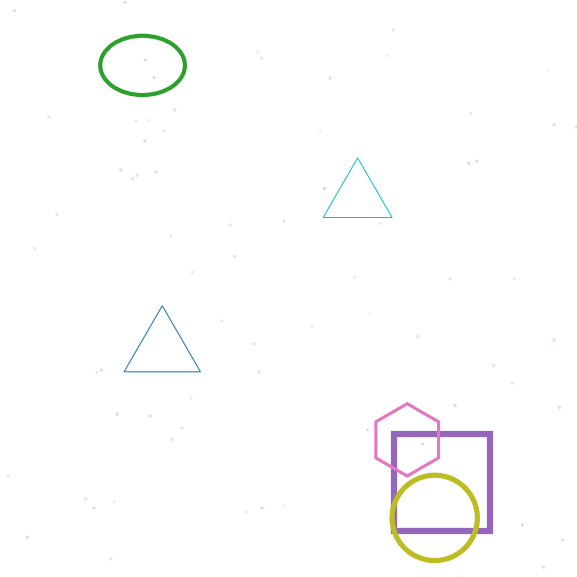[{"shape": "triangle", "thickness": 0.5, "radius": 0.38, "center": [0.281, 0.393]}, {"shape": "oval", "thickness": 2, "radius": 0.37, "center": [0.247, 0.886]}, {"shape": "square", "thickness": 3, "radius": 0.42, "center": [0.766, 0.164]}, {"shape": "hexagon", "thickness": 1.5, "radius": 0.31, "center": [0.705, 0.237]}, {"shape": "circle", "thickness": 2.5, "radius": 0.37, "center": [0.753, 0.102]}, {"shape": "triangle", "thickness": 0.5, "radius": 0.34, "center": [0.619, 0.657]}]